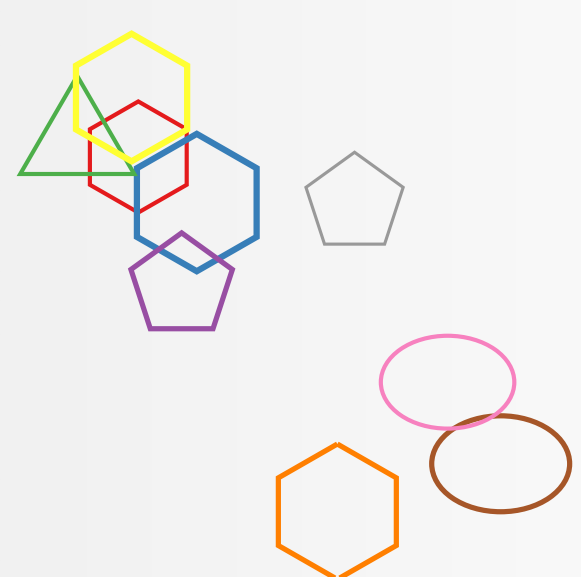[{"shape": "hexagon", "thickness": 2, "radius": 0.48, "center": [0.238, 0.727]}, {"shape": "hexagon", "thickness": 3, "radius": 0.59, "center": [0.339, 0.648]}, {"shape": "triangle", "thickness": 2, "radius": 0.57, "center": [0.133, 0.754]}, {"shape": "pentagon", "thickness": 2.5, "radius": 0.46, "center": [0.313, 0.504]}, {"shape": "hexagon", "thickness": 2.5, "radius": 0.59, "center": [0.58, 0.113]}, {"shape": "hexagon", "thickness": 3, "radius": 0.55, "center": [0.226, 0.83]}, {"shape": "oval", "thickness": 2.5, "radius": 0.59, "center": [0.861, 0.196]}, {"shape": "oval", "thickness": 2, "radius": 0.57, "center": [0.77, 0.337]}, {"shape": "pentagon", "thickness": 1.5, "radius": 0.44, "center": [0.61, 0.648]}]